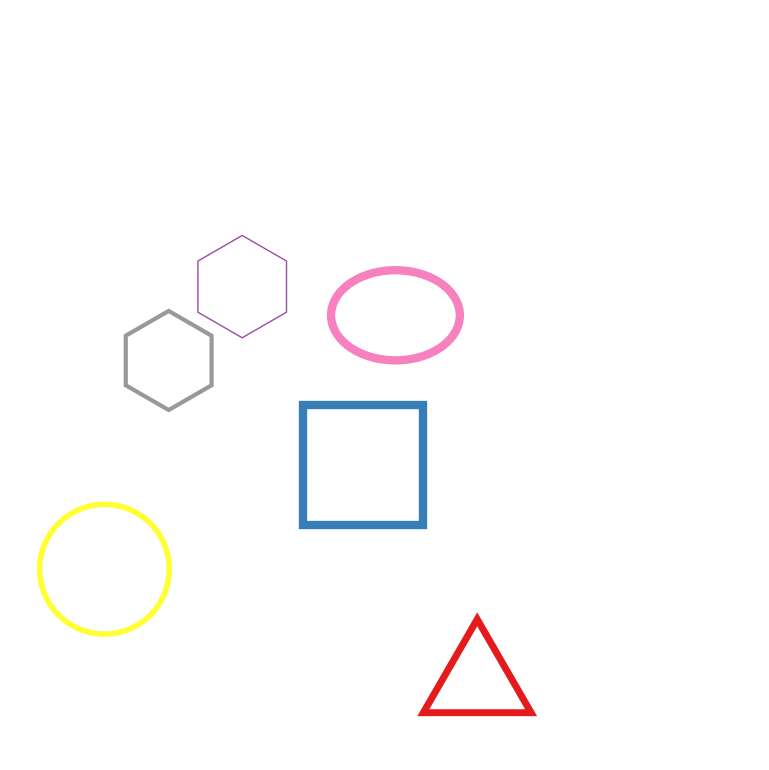[{"shape": "triangle", "thickness": 2.5, "radius": 0.4, "center": [0.62, 0.115]}, {"shape": "square", "thickness": 3, "radius": 0.39, "center": [0.472, 0.396]}, {"shape": "hexagon", "thickness": 0.5, "radius": 0.33, "center": [0.315, 0.628]}, {"shape": "circle", "thickness": 2, "radius": 0.42, "center": [0.136, 0.261]}, {"shape": "oval", "thickness": 3, "radius": 0.42, "center": [0.514, 0.591]}, {"shape": "hexagon", "thickness": 1.5, "radius": 0.32, "center": [0.219, 0.532]}]